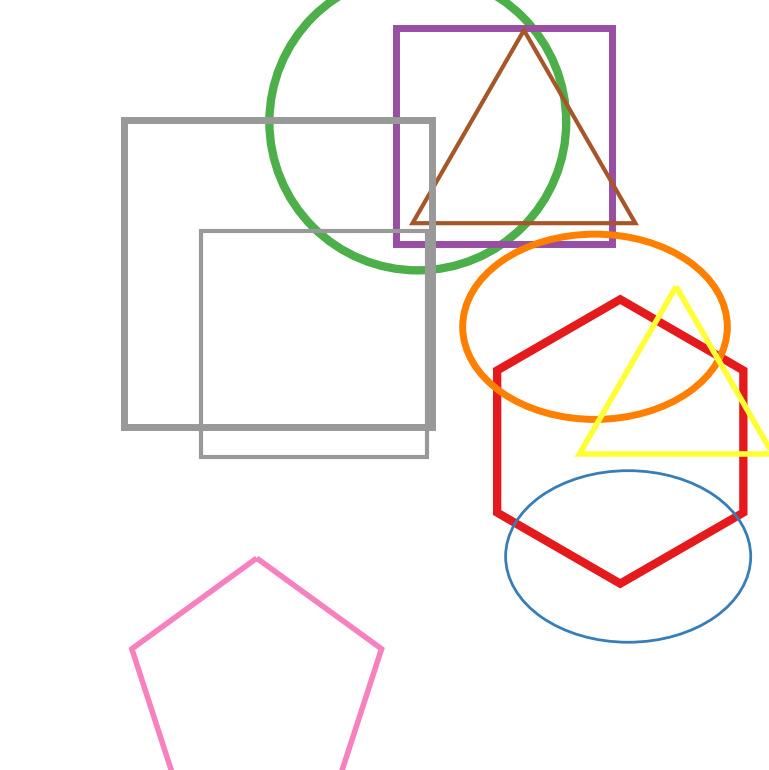[{"shape": "hexagon", "thickness": 3, "radius": 0.92, "center": [0.806, 0.427]}, {"shape": "oval", "thickness": 1, "radius": 0.8, "center": [0.816, 0.277]}, {"shape": "circle", "thickness": 3, "radius": 0.96, "center": [0.543, 0.842]}, {"shape": "square", "thickness": 2.5, "radius": 0.7, "center": [0.654, 0.823]}, {"shape": "oval", "thickness": 2.5, "radius": 0.86, "center": [0.773, 0.576]}, {"shape": "triangle", "thickness": 2, "radius": 0.72, "center": [0.878, 0.483]}, {"shape": "triangle", "thickness": 1.5, "radius": 0.84, "center": [0.68, 0.794]}, {"shape": "pentagon", "thickness": 2, "radius": 0.85, "center": [0.333, 0.105]}, {"shape": "square", "thickness": 1.5, "radius": 0.73, "center": [0.408, 0.553]}, {"shape": "square", "thickness": 2.5, "radius": 1.0, "center": [0.361, 0.645]}]